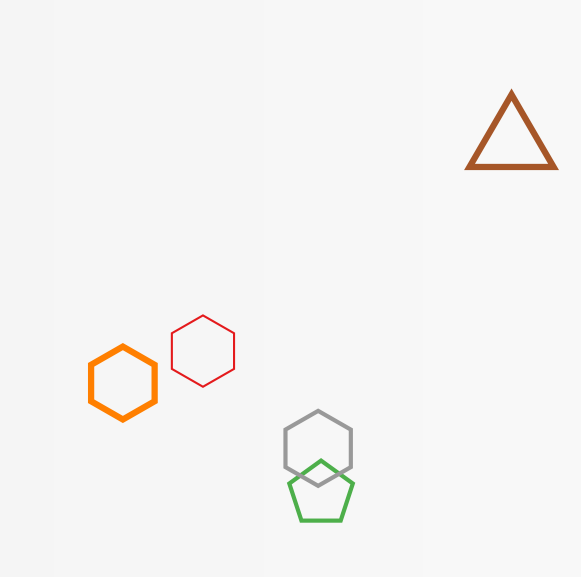[{"shape": "hexagon", "thickness": 1, "radius": 0.31, "center": [0.349, 0.391]}, {"shape": "pentagon", "thickness": 2, "radius": 0.29, "center": [0.552, 0.144]}, {"shape": "hexagon", "thickness": 3, "radius": 0.32, "center": [0.211, 0.336]}, {"shape": "triangle", "thickness": 3, "radius": 0.42, "center": [0.88, 0.752]}, {"shape": "hexagon", "thickness": 2, "radius": 0.32, "center": [0.547, 0.223]}]